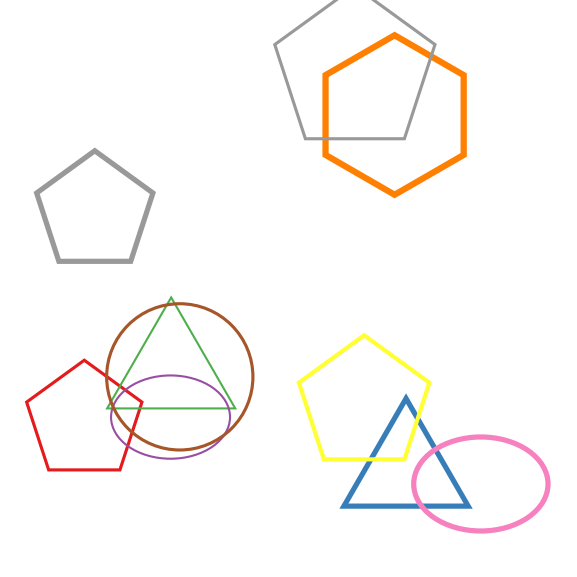[{"shape": "pentagon", "thickness": 1.5, "radius": 0.52, "center": [0.146, 0.27]}, {"shape": "triangle", "thickness": 2.5, "radius": 0.62, "center": [0.703, 0.185]}, {"shape": "triangle", "thickness": 1, "radius": 0.64, "center": [0.296, 0.356]}, {"shape": "oval", "thickness": 1, "radius": 0.51, "center": [0.295, 0.277]}, {"shape": "hexagon", "thickness": 3, "radius": 0.69, "center": [0.683, 0.8]}, {"shape": "pentagon", "thickness": 2, "radius": 0.59, "center": [0.631, 0.3]}, {"shape": "circle", "thickness": 1.5, "radius": 0.63, "center": [0.311, 0.347]}, {"shape": "oval", "thickness": 2.5, "radius": 0.58, "center": [0.833, 0.161]}, {"shape": "pentagon", "thickness": 1.5, "radius": 0.73, "center": [0.615, 0.877]}, {"shape": "pentagon", "thickness": 2.5, "radius": 0.53, "center": [0.164, 0.632]}]